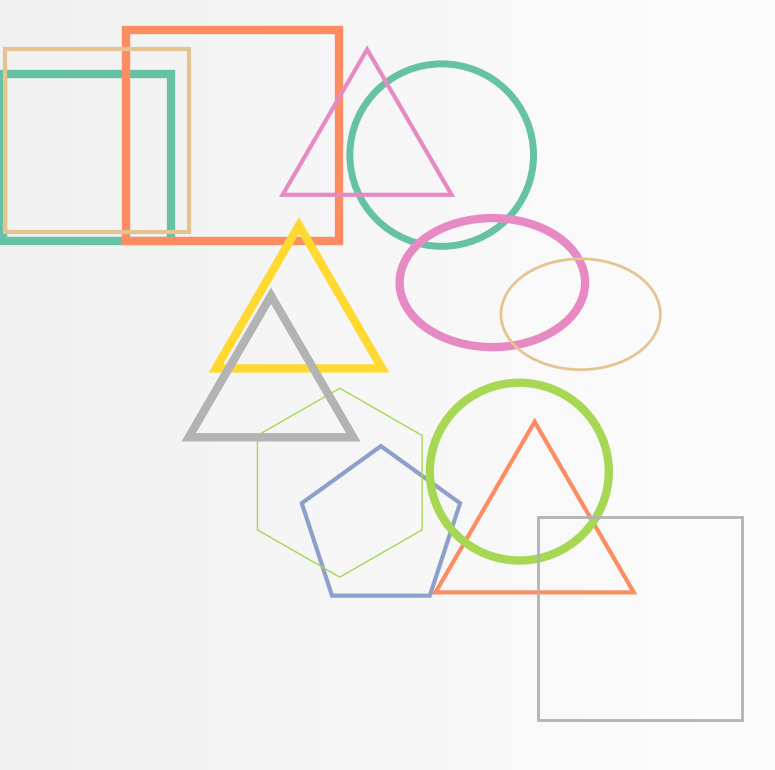[{"shape": "square", "thickness": 3, "radius": 0.54, "center": [0.112, 0.795]}, {"shape": "circle", "thickness": 2.5, "radius": 0.59, "center": [0.57, 0.799]}, {"shape": "triangle", "thickness": 1.5, "radius": 0.74, "center": [0.69, 0.305]}, {"shape": "square", "thickness": 3, "radius": 0.69, "center": [0.3, 0.824]}, {"shape": "pentagon", "thickness": 1.5, "radius": 0.54, "center": [0.492, 0.313]}, {"shape": "oval", "thickness": 3, "radius": 0.6, "center": [0.635, 0.633]}, {"shape": "triangle", "thickness": 1.5, "radius": 0.63, "center": [0.474, 0.81]}, {"shape": "hexagon", "thickness": 0.5, "radius": 0.61, "center": [0.438, 0.373]}, {"shape": "circle", "thickness": 3, "radius": 0.58, "center": [0.67, 0.388]}, {"shape": "triangle", "thickness": 3, "radius": 0.62, "center": [0.386, 0.583]}, {"shape": "square", "thickness": 1.5, "radius": 0.59, "center": [0.125, 0.818]}, {"shape": "oval", "thickness": 1, "radius": 0.51, "center": [0.749, 0.592]}, {"shape": "square", "thickness": 1, "radius": 0.66, "center": [0.826, 0.196]}, {"shape": "triangle", "thickness": 3, "radius": 0.61, "center": [0.35, 0.493]}]